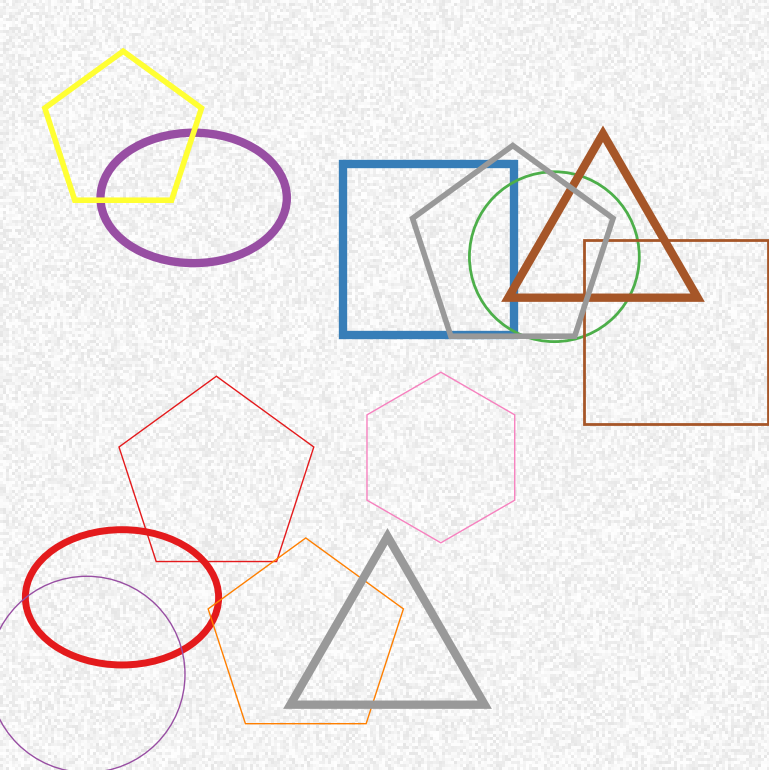[{"shape": "pentagon", "thickness": 0.5, "radius": 0.67, "center": [0.281, 0.378]}, {"shape": "oval", "thickness": 2.5, "radius": 0.63, "center": [0.158, 0.224]}, {"shape": "square", "thickness": 3, "radius": 0.56, "center": [0.557, 0.676]}, {"shape": "circle", "thickness": 1, "radius": 0.55, "center": [0.72, 0.667]}, {"shape": "oval", "thickness": 3, "radius": 0.6, "center": [0.252, 0.743]}, {"shape": "circle", "thickness": 0.5, "radius": 0.64, "center": [0.113, 0.124]}, {"shape": "pentagon", "thickness": 0.5, "radius": 0.67, "center": [0.397, 0.168]}, {"shape": "pentagon", "thickness": 2, "radius": 0.53, "center": [0.16, 0.827]}, {"shape": "square", "thickness": 1, "radius": 0.6, "center": [0.878, 0.569]}, {"shape": "triangle", "thickness": 3, "radius": 0.71, "center": [0.783, 0.684]}, {"shape": "hexagon", "thickness": 0.5, "radius": 0.55, "center": [0.573, 0.406]}, {"shape": "triangle", "thickness": 3, "radius": 0.73, "center": [0.503, 0.158]}, {"shape": "pentagon", "thickness": 2, "radius": 0.68, "center": [0.666, 0.674]}]